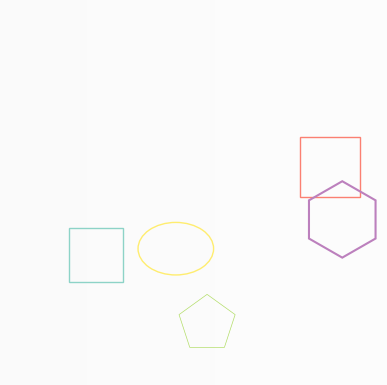[{"shape": "square", "thickness": 1, "radius": 0.35, "center": [0.247, 0.338]}, {"shape": "square", "thickness": 1, "radius": 0.39, "center": [0.851, 0.567]}, {"shape": "pentagon", "thickness": 0.5, "radius": 0.38, "center": [0.534, 0.159]}, {"shape": "hexagon", "thickness": 1.5, "radius": 0.5, "center": [0.883, 0.43]}, {"shape": "oval", "thickness": 1, "radius": 0.49, "center": [0.454, 0.354]}]